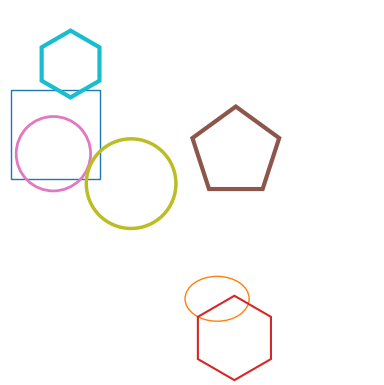[{"shape": "square", "thickness": 1, "radius": 0.58, "center": [0.145, 0.651]}, {"shape": "oval", "thickness": 1, "radius": 0.42, "center": [0.564, 0.224]}, {"shape": "hexagon", "thickness": 1.5, "radius": 0.55, "center": [0.609, 0.122]}, {"shape": "pentagon", "thickness": 3, "radius": 0.59, "center": [0.612, 0.605]}, {"shape": "circle", "thickness": 2, "radius": 0.48, "center": [0.139, 0.601]}, {"shape": "circle", "thickness": 2.5, "radius": 0.58, "center": [0.341, 0.523]}, {"shape": "hexagon", "thickness": 3, "radius": 0.43, "center": [0.183, 0.834]}]